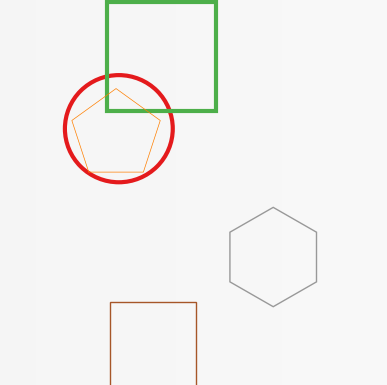[{"shape": "circle", "thickness": 3, "radius": 0.7, "center": [0.307, 0.666]}, {"shape": "square", "thickness": 3, "radius": 0.71, "center": [0.417, 0.852]}, {"shape": "pentagon", "thickness": 0.5, "radius": 0.6, "center": [0.299, 0.65]}, {"shape": "square", "thickness": 1, "radius": 0.55, "center": [0.395, 0.105]}, {"shape": "hexagon", "thickness": 1, "radius": 0.64, "center": [0.705, 0.332]}]